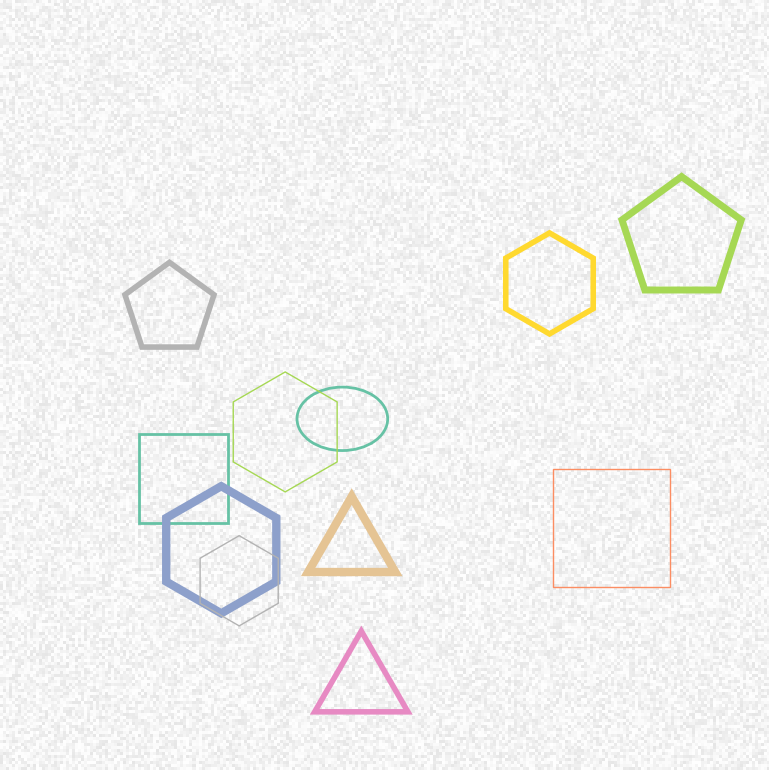[{"shape": "square", "thickness": 1, "radius": 0.29, "center": [0.238, 0.378]}, {"shape": "oval", "thickness": 1, "radius": 0.29, "center": [0.445, 0.456]}, {"shape": "square", "thickness": 0.5, "radius": 0.38, "center": [0.794, 0.314]}, {"shape": "hexagon", "thickness": 3, "radius": 0.41, "center": [0.287, 0.286]}, {"shape": "triangle", "thickness": 2, "radius": 0.35, "center": [0.469, 0.111]}, {"shape": "pentagon", "thickness": 2.5, "radius": 0.41, "center": [0.885, 0.689]}, {"shape": "hexagon", "thickness": 0.5, "radius": 0.39, "center": [0.37, 0.439]}, {"shape": "hexagon", "thickness": 2, "radius": 0.33, "center": [0.714, 0.632]}, {"shape": "triangle", "thickness": 3, "radius": 0.33, "center": [0.457, 0.29]}, {"shape": "pentagon", "thickness": 2, "radius": 0.3, "center": [0.22, 0.598]}, {"shape": "hexagon", "thickness": 0.5, "radius": 0.29, "center": [0.311, 0.246]}]